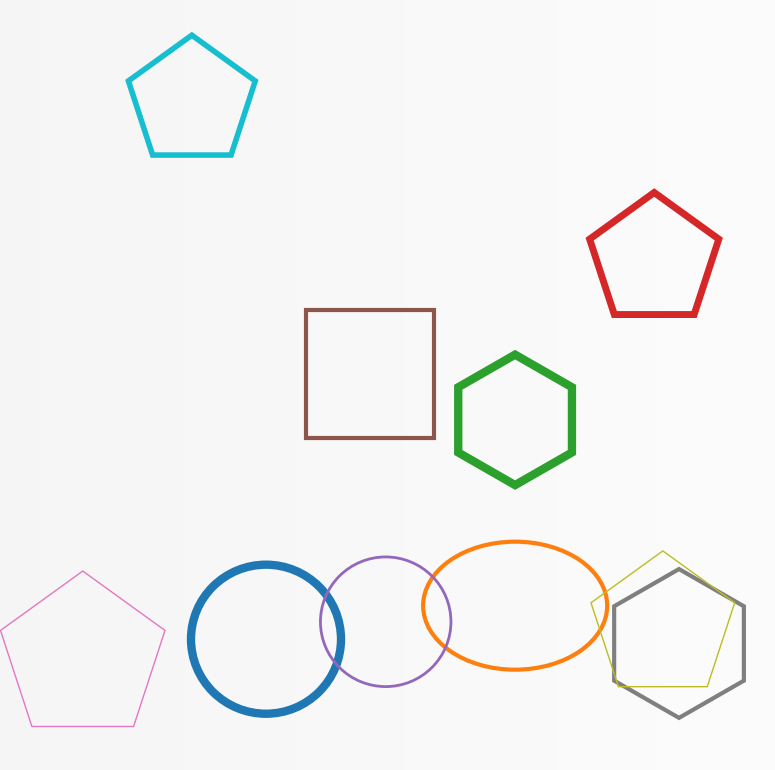[{"shape": "circle", "thickness": 3, "radius": 0.48, "center": [0.343, 0.17]}, {"shape": "oval", "thickness": 1.5, "radius": 0.59, "center": [0.665, 0.213]}, {"shape": "hexagon", "thickness": 3, "radius": 0.42, "center": [0.665, 0.455]}, {"shape": "pentagon", "thickness": 2.5, "radius": 0.44, "center": [0.844, 0.662]}, {"shape": "circle", "thickness": 1, "radius": 0.42, "center": [0.498, 0.193]}, {"shape": "square", "thickness": 1.5, "radius": 0.41, "center": [0.477, 0.514]}, {"shape": "pentagon", "thickness": 0.5, "radius": 0.56, "center": [0.107, 0.147]}, {"shape": "hexagon", "thickness": 1.5, "radius": 0.48, "center": [0.876, 0.164]}, {"shape": "pentagon", "thickness": 0.5, "radius": 0.49, "center": [0.855, 0.187]}, {"shape": "pentagon", "thickness": 2, "radius": 0.43, "center": [0.248, 0.868]}]